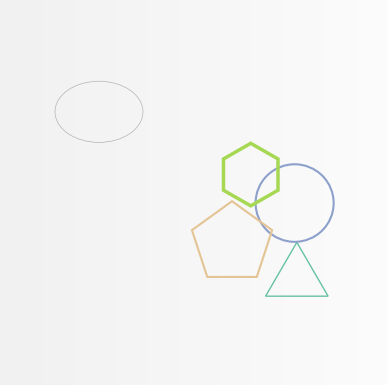[{"shape": "triangle", "thickness": 1, "radius": 0.47, "center": [0.766, 0.277]}, {"shape": "circle", "thickness": 1.5, "radius": 0.5, "center": [0.76, 0.473]}, {"shape": "hexagon", "thickness": 2.5, "radius": 0.41, "center": [0.647, 0.547]}, {"shape": "pentagon", "thickness": 1.5, "radius": 0.54, "center": [0.599, 0.369]}, {"shape": "oval", "thickness": 0.5, "radius": 0.57, "center": [0.255, 0.71]}]